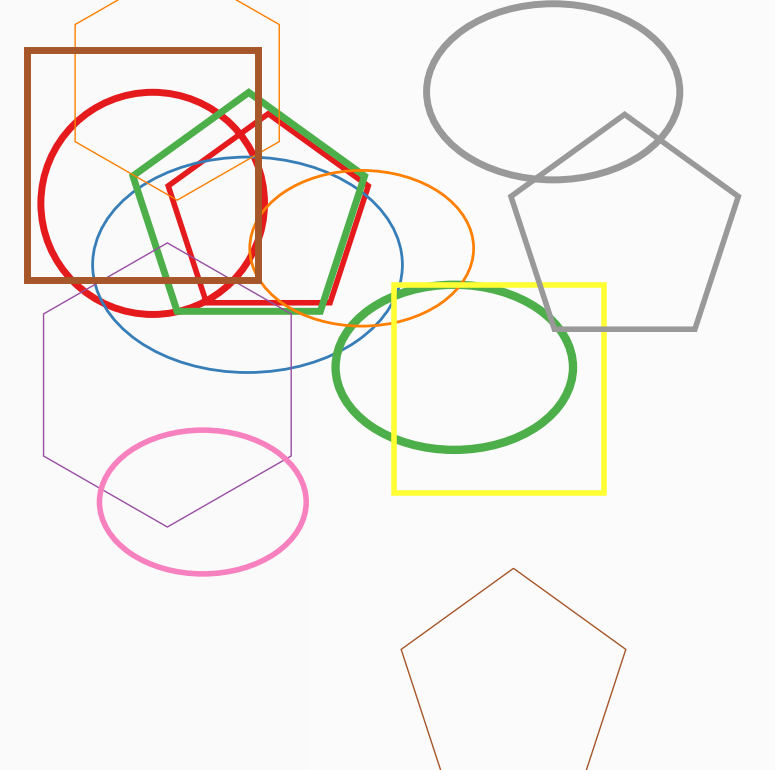[{"shape": "circle", "thickness": 2.5, "radius": 0.72, "center": [0.197, 0.736]}, {"shape": "pentagon", "thickness": 2, "radius": 0.68, "center": [0.346, 0.717]}, {"shape": "oval", "thickness": 1, "radius": 1.0, "center": [0.319, 0.656]}, {"shape": "pentagon", "thickness": 2.5, "radius": 0.79, "center": [0.321, 0.723]}, {"shape": "oval", "thickness": 3, "radius": 0.77, "center": [0.586, 0.523]}, {"shape": "hexagon", "thickness": 0.5, "radius": 0.92, "center": [0.216, 0.5]}, {"shape": "hexagon", "thickness": 0.5, "radius": 0.76, "center": [0.229, 0.892]}, {"shape": "oval", "thickness": 1, "radius": 0.72, "center": [0.467, 0.678]}, {"shape": "square", "thickness": 2, "radius": 0.68, "center": [0.644, 0.495]}, {"shape": "square", "thickness": 2.5, "radius": 0.74, "center": [0.183, 0.786]}, {"shape": "pentagon", "thickness": 0.5, "radius": 0.76, "center": [0.663, 0.11]}, {"shape": "oval", "thickness": 2, "radius": 0.67, "center": [0.262, 0.348]}, {"shape": "pentagon", "thickness": 2, "radius": 0.77, "center": [0.806, 0.697]}, {"shape": "oval", "thickness": 2.5, "radius": 0.82, "center": [0.714, 0.881]}]